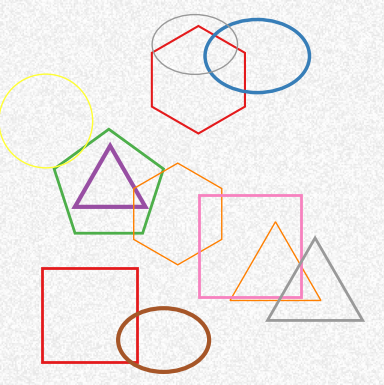[{"shape": "square", "thickness": 2, "radius": 0.61, "center": [0.232, 0.182]}, {"shape": "hexagon", "thickness": 1.5, "radius": 0.7, "center": [0.515, 0.793]}, {"shape": "oval", "thickness": 2.5, "radius": 0.68, "center": [0.668, 0.854]}, {"shape": "pentagon", "thickness": 2, "radius": 0.75, "center": [0.283, 0.515]}, {"shape": "triangle", "thickness": 3, "radius": 0.53, "center": [0.286, 0.516]}, {"shape": "hexagon", "thickness": 1, "radius": 0.66, "center": [0.462, 0.444]}, {"shape": "triangle", "thickness": 1, "radius": 0.68, "center": [0.716, 0.288]}, {"shape": "circle", "thickness": 1, "radius": 0.61, "center": [0.119, 0.686]}, {"shape": "oval", "thickness": 3, "radius": 0.59, "center": [0.425, 0.117]}, {"shape": "square", "thickness": 2, "radius": 0.66, "center": [0.649, 0.361]}, {"shape": "triangle", "thickness": 2, "radius": 0.71, "center": [0.818, 0.239]}, {"shape": "oval", "thickness": 1, "radius": 0.55, "center": [0.506, 0.884]}]